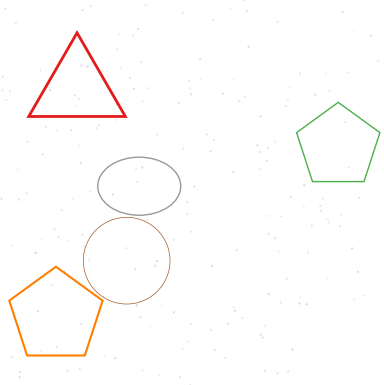[{"shape": "triangle", "thickness": 2, "radius": 0.72, "center": [0.2, 0.77]}, {"shape": "pentagon", "thickness": 1, "radius": 0.57, "center": [0.879, 0.62]}, {"shape": "pentagon", "thickness": 1.5, "radius": 0.64, "center": [0.145, 0.18]}, {"shape": "circle", "thickness": 0.5, "radius": 0.56, "center": [0.329, 0.323]}, {"shape": "oval", "thickness": 1, "radius": 0.54, "center": [0.362, 0.516]}]